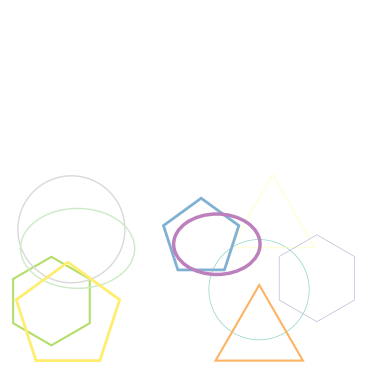[{"shape": "circle", "thickness": 0.5, "radius": 0.65, "center": [0.673, 0.248]}, {"shape": "triangle", "thickness": 0.5, "radius": 0.63, "center": [0.708, 0.42]}, {"shape": "hexagon", "thickness": 0.5, "radius": 0.56, "center": [0.823, 0.277]}, {"shape": "pentagon", "thickness": 2, "radius": 0.51, "center": [0.522, 0.382]}, {"shape": "triangle", "thickness": 1.5, "radius": 0.65, "center": [0.673, 0.129]}, {"shape": "hexagon", "thickness": 1.5, "radius": 0.57, "center": [0.134, 0.218]}, {"shape": "circle", "thickness": 1, "radius": 0.69, "center": [0.185, 0.404]}, {"shape": "oval", "thickness": 2.5, "radius": 0.56, "center": [0.563, 0.366]}, {"shape": "oval", "thickness": 1, "radius": 0.74, "center": [0.202, 0.355]}, {"shape": "pentagon", "thickness": 2, "radius": 0.71, "center": [0.176, 0.178]}]